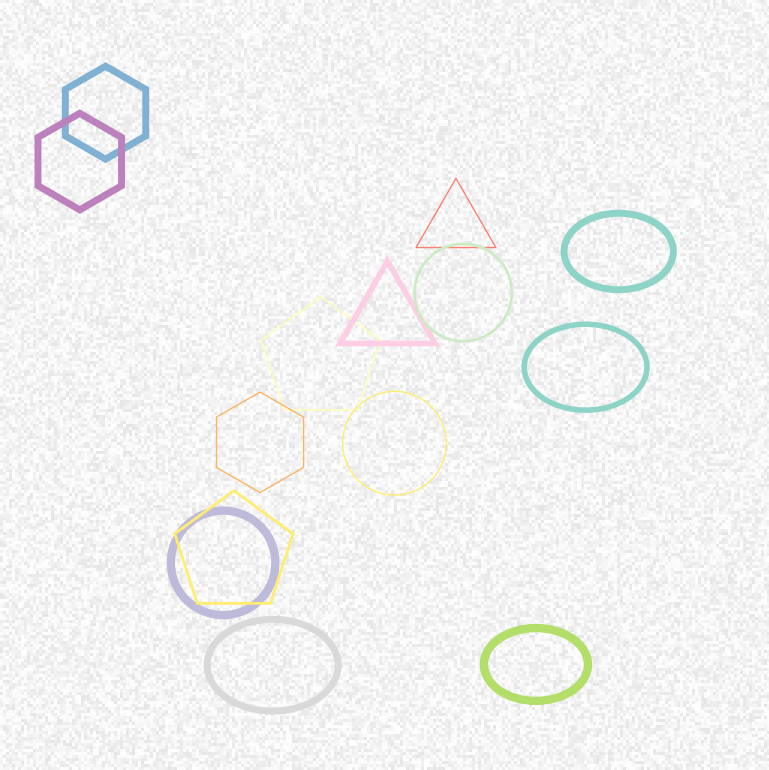[{"shape": "oval", "thickness": 2, "radius": 0.4, "center": [0.76, 0.523]}, {"shape": "oval", "thickness": 2.5, "radius": 0.35, "center": [0.803, 0.673]}, {"shape": "pentagon", "thickness": 0.5, "radius": 0.41, "center": [0.417, 0.533]}, {"shape": "circle", "thickness": 3, "radius": 0.34, "center": [0.29, 0.269]}, {"shape": "triangle", "thickness": 0.5, "radius": 0.3, "center": [0.592, 0.708]}, {"shape": "hexagon", "thickness": 2.5, "radius": 0.3, "center": [0.137, 0.854]}, {"shape": "hexagon", "thickness": 0.5, "radius": 0.33, "center": [0.338, 0.426]}, {"shape": "oval", "thickness": 3, "radius": 0.34, "center": [0.696, 0.137]}, {"shape": "triangle", "thickness": 2, "radius": 0.36, "center": [0.503, 0.59]}, {"shape": "oval", "thickness": 2.5, "radius": 0.43, "center": [0.354, 0.136]}, {"shape": "hexagon", "thickness": 2.5, "radius": 0.31, "center": [0.104, 0.79]}, {"shape": "circle", "thickness": 1, "radius": 0.32, "center": [0.602, 0.62]}, {"shape": "pentagon", "thickness": 1, "radius": 0.4, "center": [0.304, 0.282]}, {"shape": "circle", "thickness": 0.5, "radius": 0.34, "center": [0.512, 0.424]}]